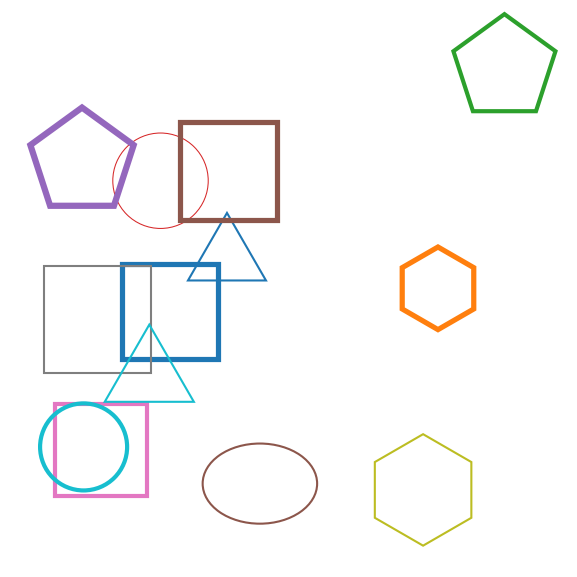[{"shape": "triangle", "thickness": 1, "radius": 0.39, "center": [0.393, 0.552]}, {"shape": "square", "thickness": 2.5, "radius": 0.41, "center": [0.294, 0.459]}, {"shape": "hexagon", "thickness": 2.5, "radius": 0.36, "center": [0.758, 0.5]}, {"shape": "pentagon", "thickness": 2, "radius": 0.46, "center": [0.874, 0.882]}, {"shape": "circle", "thickness": 0.5, "radius": 0.41, "center": [0.278, 0.686]}, {"shape": "pentagon", "thickness": 3, "radius": 0.47, "center": [0.142, 0.719]}, {"shape": "oval", "thickness": 1, "radius": 0.5, "center": [0.45, 0.162]}, {"shape": "square", "thickness": 2.5, "radius": 0.42, "center": [0.396, 0.703]}, {"shape": "square", "thickness": 2, "radius": 0.4, "center": [0.174, 0.22]}, {"shape": "square", "thickness": 1, "radius": 0.46, "center": [0.169, 0.446]}, {"shape": "hexagon", "thickness": 1, "radius": 0.48, "center": [0.733, 0.151]}, {"shape": "circle", "thickness": 2, "radius": 0.38, "center": [0.145, 0.225]}, {"shape": "triangle", "thickness": 1, "radius": 0.45, "center": [0.259, 0.348]}]